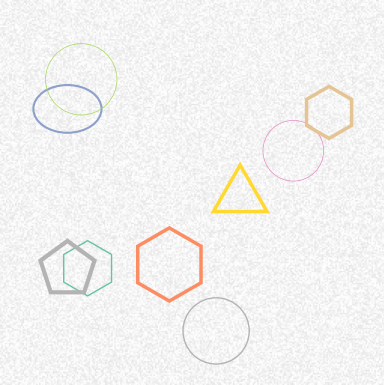[{"shape": "hexagon", "thickness": 1, "radius": 0.36, "center": [0.228, 0.303]}, {"shape": "hexagon", "thickness": 2.5, "radius": 0.47, "center": [0.44, 0.313]}, {"shape": "oval", "thickness": 1.5, "radius": 0.44, "center": [0.175, 0.717]}, {"shape": "circle", "thickness": 0.5, "radius": 0.39, "center": [0.762, 0.608]}, {"shape": "circle", "thickness": 0.5, "radius": 0.46, "center": [0.211, 0.794]}, {"shape": "triangle", "thickness": 2.5, "radius": 0.4, "center": [0.624, 0.491]}, {"shape": "hexagon", "thickness": 2.5, "radius": 0.34, "center": [0.855, 0.708]}, {"shape": "circle", "thickness": 1, "radius": 0.43, "center": [0.561, 0.14]}, {"shape": "pentagon", "thickness": 3, "radius": 0.37, "center": [0.175, 0.3]}]